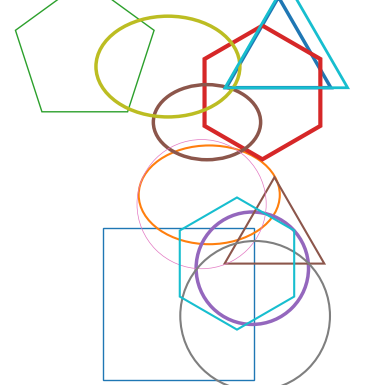[{"shape": "triangle", "thickness": 2.5, "radius": 0.78, "center": [0.723, 0.851]}, {"shape": "square", "thickness": 1, "radius": 0.98, "center": [0.464, 0.211]}, {"shape": "oval", "thickness": 1.5, "radius": 0.92, "center": [0.543, 0.494]}, {"shape": "pentagon", "thickness": 1, "radius": 0.95, "center": [0.22, 0.863]}, {"shape": "hexagon", "thickness": 3, "radius": 0.87, "center": [0.682, 0.76]}, {"shape": "circle", "thickness": 2.5, "radius": 0.73, "center": [0.655, 0.303]}, {"shape": "triangle", "thickness": 1.5, "radius": 0.75, "center": [0.713, 0.39]}, {"shape": "oval", "thickness": 2.5, "radius": 0.7, "center": [0.538, 0.683]}, {"shape": "circle", "thickness": 0.5, "radius": 0.84, "center": [0.524, 0.47]}, {"shape": "circle", "thickness": 1.5, "radius": 0.97, "center": [0.663, 0.18]}, {"shape": "oval", "thickness": 2.5, "radius": 0.93, "center": [0.436, 0.827]}, {"shape": "hexagon", "thickness": 1.5, "radius": 0.86, "center": [0.616, 0.315]}, {"shape": "triangle", "thickness": 2, "radius": 0.92, "center": [0.744, 0.864]}]